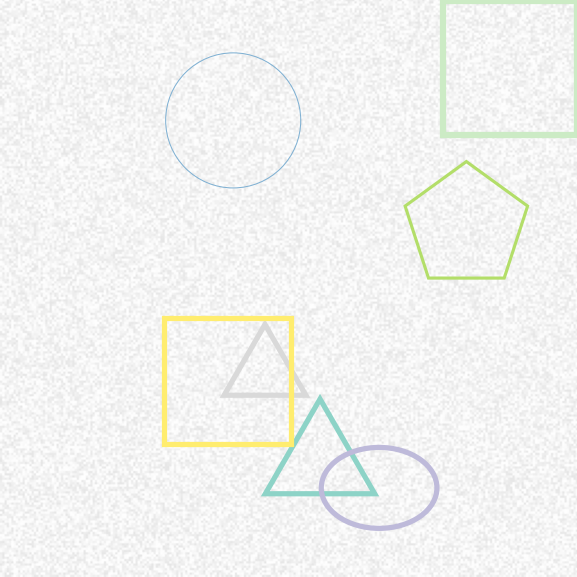[{"shape": "triangle", "thickness": 2.5, "radius": 0.55, "center": [0.554, 0.199]}, {"shape": "oval", "thickness": 2.5, "radius": 0.5, "center": [0.656, 0.154]}, {"shape": "circle", "thickness": 0.5, "radius": 0.58, "center": [0.404, 0.791]}, {"shape": "pentagon", "thickness": 1.5, "radius": 0.56, "center": [0.808, 0.608]}, {"shape": "triangle", "thickness": 2.5, "radius": 0.41, "center": [0.459, 0.356]}, {"shape": "square", "thickness": 3, "radius": 0.58, "center": [0.884, 0.881]}, {"shape": "square", "thickness": 2.5, "radius": 0.55, "center": [0.394, 0.339]}]